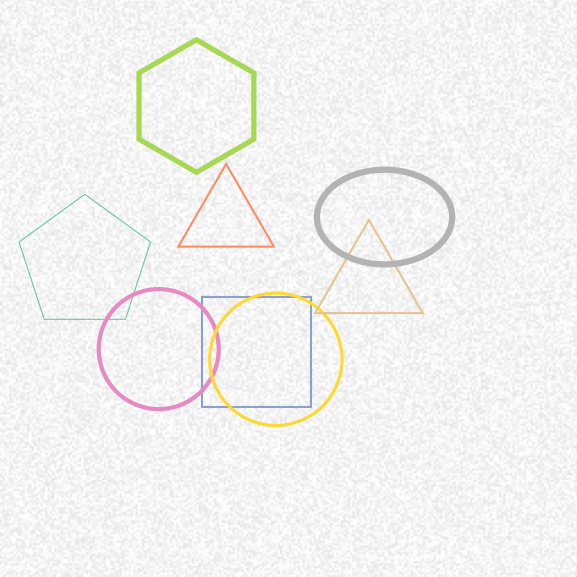[{"shape": "pentagon", "thickness": 0.5, "radius": 0.6, "center": [0.147, 0.543]}, {"shape": "triangle", "thickness": 1, "radius": 0.48, "center": [0.392, 0.62]}, {"shape": "square", "thickness": 1, "radius": 0.48, "center": [0.444, 0.389]}, {"shape": "circle", "thickness": 2, "radius": 0.52, "center": [0.275, 0.395]}, {"shape": "hexagon", "thickness": 2.5, "radius": 0.57, "center": [0.34, 0.816]}, {"shape": "circle", "thickness": 1.5, "radius": 0.57, "center": [0.478, 0.377]}, {"shape": "triangle", "thickness": 1, "radius": 0.54, "center": [0.639, 0.511]}, {"shape": "oval", "thickness": 3, "radius": 0.59, "center": [0.666, 0.623]}]